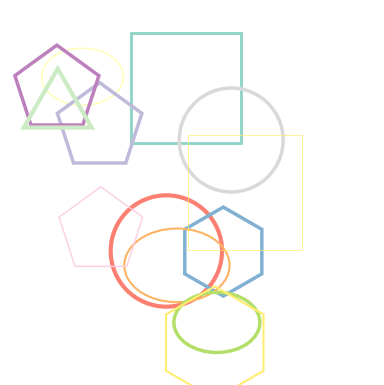[{"shape": "square", "thickness": 2, "radius": 0.71, "center": [0.484, 0.772]}, {"shape": "oval", "thickness": 1, "radius": 0.53, "center": [0.214, 0.801]}, {"shape": "pentagon", "thickness": 2.5, "radius": 0.58, "center": [0.259, 0.67]}, {"shape": "circle", "thickness": 3, "radius": 0.72, "center": [0.432, 0.348]}, {"shape": "hexagon", "thickness": 2.5, "radius": 0.58, "center": [0.58, 0.346]}, {"shape": "oval", "thickness": 1.5, "radius": 0.68, "center": [0.46, 0.311]}, {"shape": "oval", "thickness": 2.5, "radius": 0.56, "center": [0.563, 0.163]}, {"shape": "pentagon", "thickness": 1, "radius": 0.57, "center": [0.262, 0.401]}, {"shape": "circle", "thickness": 2.5, "radius": 0.67, "center": [0.601, 0.636]}, {"shape": "pentagon", "thickness": 2.5, "radius": 0.57, "center": [0.148, 0.768]}, {"shape": "triangle", "thickness": 3, "radius": 0.51, "center": [0.15, 0.72]}, {"shape": "square", "thickness": 0.5, "radius": 0.74, "center": [0.635, 0.5]}, {"shape": "hexagon", "thickness": 1.5, "radius": 0.73, "center": [0.558, 0.11]}]